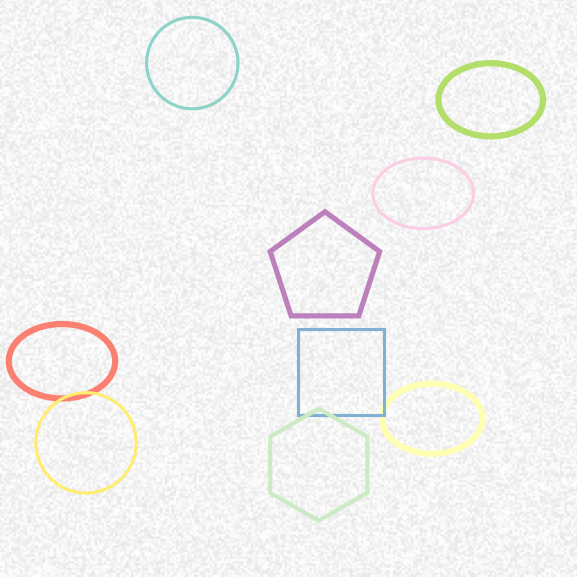[{"shape": "circle", "thickness": 1.5, "radius": 0.4, "center": [0.333, 0.89]}, {"shape": "oval", "thickness": 3, "radius": 0.43, "center": [0.749, 0.274]}, {"shape": "oval", "thickness": 3, "radius": 0.46, "center": [0.107, 0.374]}, {"shape": "square", "thickness": 1.5, "radius": 0.37, "center": [0.59, 0.356]}, {"shape": "oval", "thickness": 3, "radius": 0.45, "center": [0.85, 0.826]}, {"shape": "oval", "thickness": 1.5, "radius": 0.44, "center": [0.733, 0.664]}, {"shape": "pentagon", "thickness": 2.5, "radius": 0.5, "center": [0.563, 0.533]}, {"shape": "hexagon", "thickness": 2, "radius": 0.49, "center": [0.552, 0.194]}, {"shape": "circle", "thickness": 1.5, "radius": 0.43, "center": [0.149, 0.232]}]